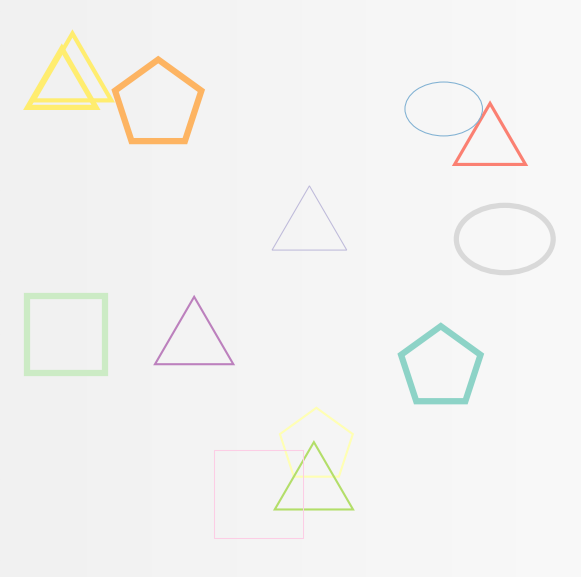[{"shape": "pentagon", "thickness": 3, "radius": 0.36, "center": [0.758, 0.362]}, {"shape": "pentagon", "thickness": 1, "radius": 0.33, "center": [0.544, 0.227]}, {"shape": "triangle", "thickness": 0.5, "radius": 0.37, "center": [0.532, 0.603]}, {"shape": "triangle", "thickness": 1.5, "radius": 0.35, "center": [0.843, 0.75]}, {"shape": "oval", "thickness": 0.5, "radius": 0.33, "center": [0.763, 0.81]}, {"shape": "pentagon", "thickness": 3, "radius": 0.39, "center": [0.272, 0.818]}, {"shape": "triangle", "thickness": 1, "radius": 0.39, "center": [0.54, 0.156]}, {"shape": "square", "thickness": 0.5, "radius": 0.38, "center": [0.445, 0.144]}, {"shape": "oval", "thickness": 2.5, "radius": 0.42, "center": [0.868, 0.585]}, {"shape": "triangle", "thickness": 1, "radius": 0.39, "center": [0.334, 0.407]}, {"shape": "square", "thickness": 3, "radius": 0.33, "center": [0.114, 0.42]}, {"shape": "triangle", "thickness": 2.5, "radius": 0.34, "center": [0.106, 0.847]}, {"shape": "triangle", "thickness": 2, "radius": 0.39, "center": [0.125, 0.864]}]